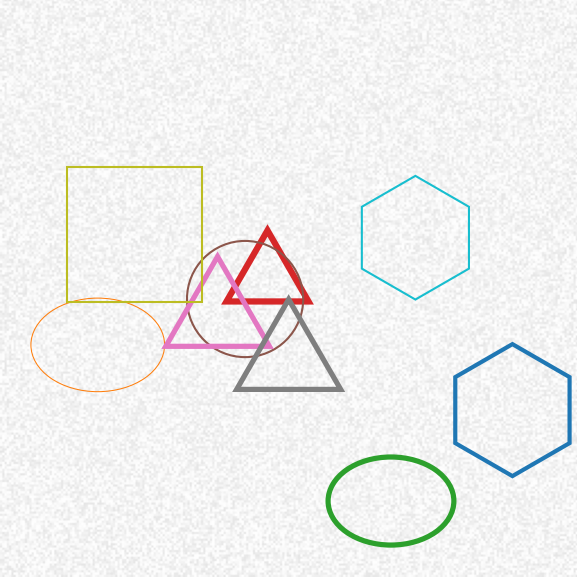[{"shape": "hexagon", "thickness": 2, "radius": 0.57, "center": [0.887, 0.289]}, {"shape": "oval", "thickness": 0.5, "radius": 0.58, "center": [0.169, 0.402]}, {"shape": "oval", "thickness": 2.5, "radius": 0.54, "center": [0.677, 0.132]}, {"shape": "triangle", "thickness": 3, "radius": 0.41, "center": [0.463, 0.518]}, {"shape": "circle", "thickness": 1, "radius": 0.5, "center": [0.424, 0.481]}, {"shape": "triangle", "thickness": 2.5, "radius": 0.52, "center": [0.377, 0.451]}, {"shape": "triangle", "thickness": 2.5, "radius": 0.52, "center": [0.5, 0.377]}, {"shape": "square", "thickness": 1, "radius": 0.58, "center": [0.232, 0.592]}, {"shape": "hexagon", "thickness": 1, "radius": 0.54, "center": [0.719, 0.588]}]